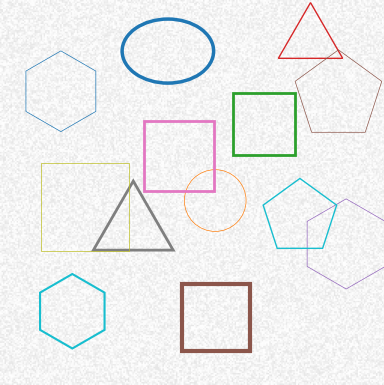[{"shape": "hexagon", "thickness": 0.5, "radius": 0.52, "center": [0.158, 0.763]}, {"shape": "oval", "thickness": 2.5, "radius": 0.59, "center": [0.436, 0.867]}, {"shape": "circle", "thickness": 0.5, "radius": 0.4, "center": [0.559, 0.479]}, {"shape": "square", "thickness": 2, "radius": 0.4, "center": [0.685, 0.679]}, {"shape": "triangle", "thickness": 1, "radius": 0.48, "center": [0.807, 0.897]}, {"shape": "hexagon", "thickness": 0.5, "radius": 0.59, "center": [0.899, 0.366]}, {"shape": "square", "thickness": 3, "radius": 0.44, "center": [0.561, 0.175]}, {"shape": "pentagon", "thickness": 0.5, "radius": 0.59, "center": [0.879, 0.752]}, {"shape": "square", "thickness": 2, "radius": 0.45, "center": [0.464, 0.594]}, {"shape": "triangle", "thickness": 2, "radius": 0.6, "center": [0.346, 0.41]}, {"shape": "square", "thickness": 0.5, "radius": 0.57, "center": [0.22, 0.462]}, {"shape": "hexagon", "thickness": 1.5, "radius": 0.48, "center": [0.188, 0.192]}, {"shape": "pentagon", "thickness": 1, "radius": 0.5, "center": [0.779, 0.436]}]